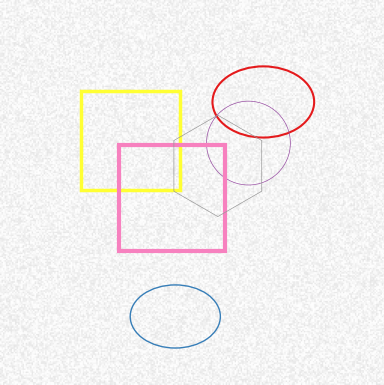[{"shape": "oval", "thickness": 1.5, "radius": 0.66, "center": [0.684, 0.735]}, {"shape": "oval", "thickness": 1, "radius": 0.59, "center": [0.455, 0.178]}, {"shape": "circle", "thickness": 0.5, "radius": 0.54, "center": [0.645, 0.628]}, {"shape": "square", "thickness": 2.5, "radius": 0.64, "center": [0.339, 0.635]}, {"shape": "square", "thickness": 3, "radius": 0.69, "center": [0.446, 0.485]}, {"shape": "hexagon", "thickness": 0.5, "radius": 0.66, "center": [0.566, 0.569]}]